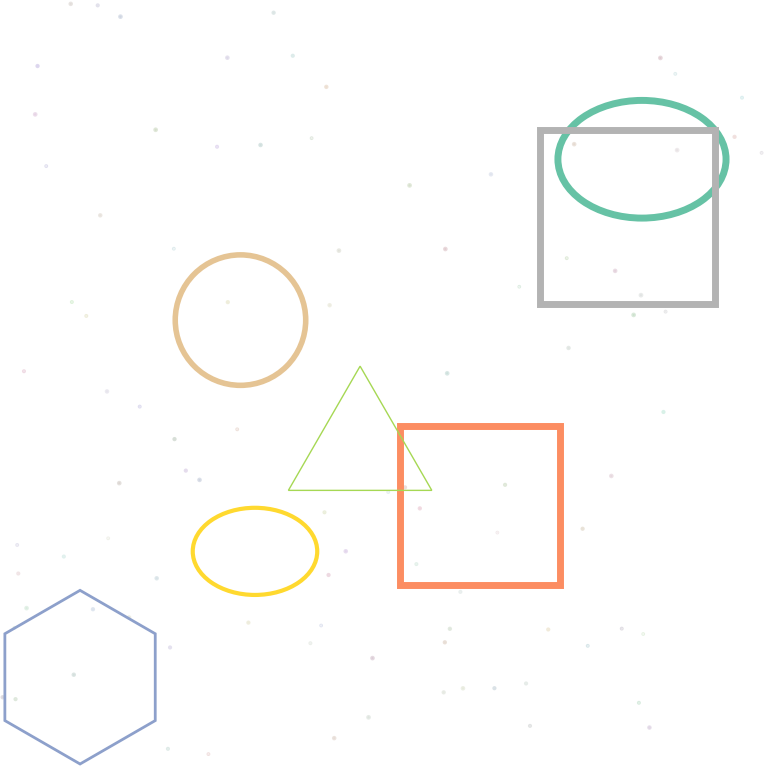[{"shape": "oval", "thickness": 2.5, "radius": 0.55, "center": [0.834, 0.793]}, {"shape": "square", "thickness": 2.5, "radius": 0.52, "center": [0.623, 0.344]}, {"shape": "hexagon", "thickness": 1, "radius": 0.56, "center": [0.104, 0.121]}, {"shape": "triangle", "thickness": 0.5, "radius": 0.54, "center": [0.468, 0.417]}, {"shape": "oval", "thickness": 1.5, "radius": 0.4, "center": [0.331, 0.284]}, {"shape": "circle", "thickness": 2, "radius": 0.42, "center": [0.312, 0.584]}, {"shape": "square", "thickness": 2.5, "radius": 0.57, "center": [0.815, 0.719]}]